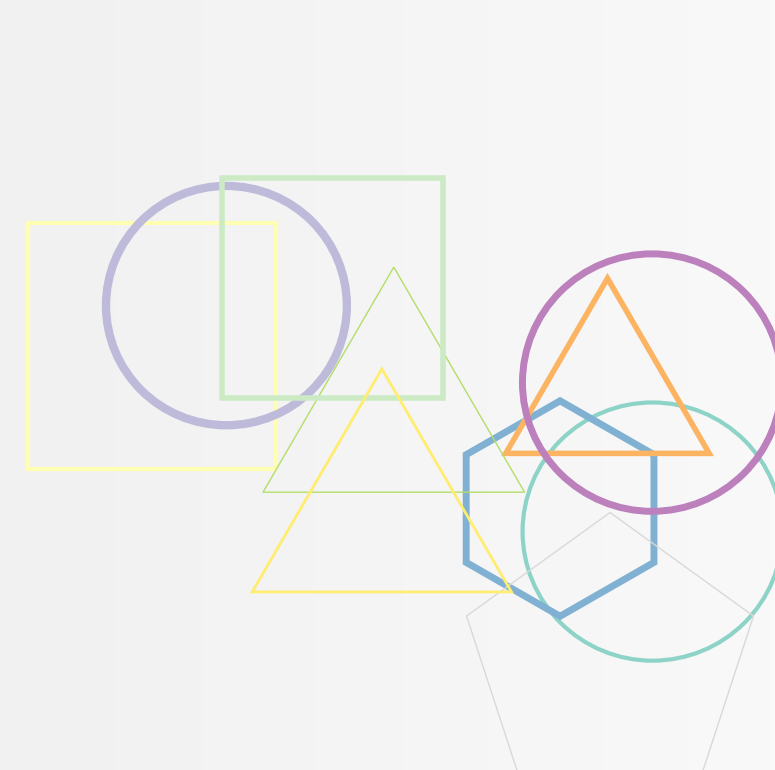[{"shape": "circle", "thickness": 1.5, "radius": 0.84, "center": [0.842, 0.31]}, {"shape": "square", "thickness": 1.5, "radius": 0.8, "center": [0.196, 0.551]}, {"shape": "circle", "thickness": 3, "radius": 0.78, "center": [0.292, 0.603]}, {"shape": "hexagon", "thickness": 2.5, "radius": 0.7, "center": [0.723, 0.34]}, {"shape": "triangle", "thickness": 2, "radius": 0.76, "center": [0.784, 0.487]}, {"shape": "triangle", "thickness": 0.5, "radius": 0.97, "center": [0.508, 0.458]}, {"shape": "pentagon", "thickness": 0.5, "radius": 0.97, "center": [0.787, 0.14]}, {"shape": "circle", "thickness": 2.5, "radius": 0.84, "center": [0.841, 0.503]}, {"shape": "square", "thickness": 2, "radius": 0.71, "center": [0.429, 0.626]}, {"shape": "triangle", "thickness": 1, "radius": 0.97, "center": [0.493, 0.328]}]